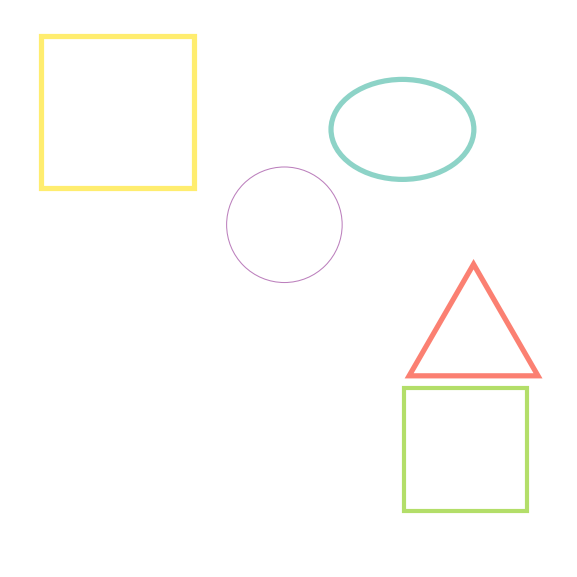[{"shape": "oval", "thickness": 2.5, "radius": 0.62, "center": [0.697, 0.775]}, {"shape": "triangle", "thickness": 2.5, "radius": 0.64, "center": [0.82, 0.413]}, {"shape": "square", "thickness": 2, "radius": 0.53, "center": [0.806, 0.22]}, {"shape": "circle", "thickness": 0.5, "radius": 0.5, "center": [0.492, 0.61]}, {"shape": "square", "thickness": 2.5, "radius": 0.66, "center": [0.204, 0.805]}]